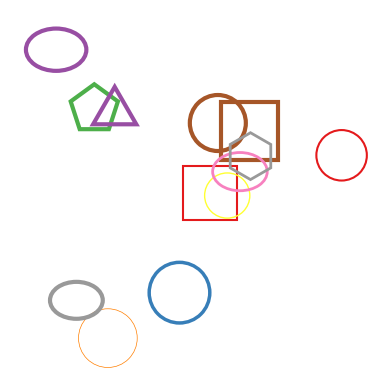[{"shape": "circle", "thickness": 1.5, "radius": 0.33, "center": [0.887, 0.597]}, {"shape": "square", "thickness": 1.5, "radius": 0.35, "center": [0.545, 0.498]}, {"shape": "circle", "thickness": 2.5, "radius": 0.39, "center": [0.466, 0.24]}, {"shape": "pentagon", "thickness": 3, "radius": 0.32, "center": [0.245, 0.717]}, {"shape": "oval", "thickness": 3, "radius": 0.39, "center": [0.146, 0.871]}, {"shape": "triangle", "thickness": 3, "radius": 0.32, "center": [0.298, 0.71]}, {"shape": "circle", "thickness": 0.5, "radius": 0.38, "center": [0.28, 0.122]}, {"shape": "circle", "thickness": 1, "radius": 0.29, "center": [0.59, 0.492]}, {"shape": "circle", "thickness": 3, "radius": 0.36, "center": [0.566, 0.68]}, {"shape": "square", "thickness": 3, "radius": 0.37, "center": [0.648, 0.66]}, {"shape": "oval", "thickness": 2, "radius": 0.35, "center": [0.623, 0.554]}, {"shape": "oval", "thickness": 3, "radius": 0.34, "center": [0.198, 0.22]}, {"shape": "hexagon", "thickness": 2, "radius": 0.3, "center": [0.651, 0.594]}]